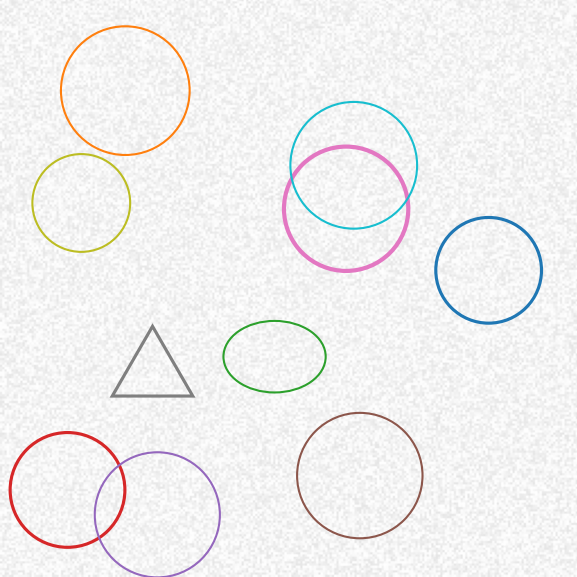[{"shape": "circle", "thickness": 1.5, "radius": 0.46, "center": [0.846, 0.531]}, {"shape": "circle", "thickness": 1, "radius": 0.56, "center": [0.217, 0.842]}, {"shape": "oval", "thickness": 1, "radius": 0.44, "center": [0.475, 0.382]}, {"shape": "circle", "thickness": 1.5, "radius": 0.5, "center": [0.117, 0.151]}, {"shape": "circle", "thickness": 1, "radius": 0.54, "center": [0.272, 0.108]}, {"shape": "circle", "thickness": 1, "radius": 0.54, "center": [0.623, 0.176]}, {"shape": "circle", "thickness": 2, "radius": 0.54, "center": [0.599, 0.638]}, {"shape": "triangle", "thickness": 1.5, "radius": 0.4, "center": [0.264, 0.354]}, {"shape": "circle", "thickness": 1, "radius": 0.42, "center": [0.141, 0.648]}, {"shape": "circle", "thickness": 1, "radius": 0.55, "center": [0.613, 0.713]}]